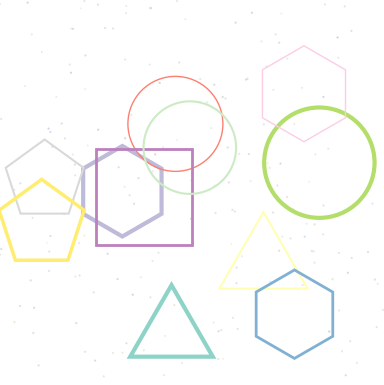[{"shape": "triangle", "thickness": 3, "radius": 0.62, "center": [0.446, 0.135]}, {"shape": "triangle", "thickness": 1.5, "radius": 0.66, "center": [0.684, 0.317]}, {"shape": "hexagon", "thickness": 3, "radius": 0.59, "center": [0.318, 0.503]}, {"shape": "circle", "thickness": 1, "radius": 0.62, "center": [0.456, 0.678]}, {"shape": "hexagon", "thickness": 2, "radius": 0.57, "center": [0.765, 0.184]}, {"shape": "circle", "thickness": 3, "radius": 0.72, "center": [0.829, 0.578]}, {"shape": "hexagon", "thickness": 1, "radius": 0.62, "center": [0.79, 0.756]}, {"shape": "pentagon", "thickness": 1.5, "radius": 0.53, "center": [0.116, 0.531]}, {"shape": "square", "thickness": 2, "radius": 0.62, "center": [0.375, 0.488]}, {"shape": "circle", "thickness": 1.5, "radius": 0.6, "center": [0.493, 0.617]}, {"shape": "pentagon", "thickness": 2.5, "radius": 0.58, "center": [0.108, 0.418]}]